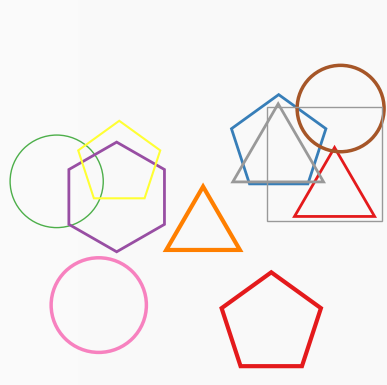[{"shape": "triangle", "thickness": 2, "radius": 0.6, "center": [0.863, 0.497]}, {"shape": "pentagon", "thickness": 3, "radius": 0.67, "center": [0.7, 0.158]}, {"shape": "pentagon", "thickness": 2, "radius": 0.64, "center": [0.719, 0.626]}, {"shape": "circle", "thickness": 1, "radius": 0.6, "center": [0.146, 0.529]}, {"shape": "hexagon", "thickness": 2, "radius": 0.71, "center": [0.301, 0.488]}, {"shape": "triangle", "thickness": 3, "radius": 0.55, "center": [0.524, 0.406]}, {"shape": "pentagon", "thickness": 1.5, "radius": 0.56, "center": [0.308, 0.575]}, {"shape": "circle", "thickness": 2.5, "radius": 0.56, "center": [0.879, 0.718]}, {"shape": "circle", "thickness": 2.5, "radius": 0.61, "center": [0.255, 0.208]}, {"shape": "triangle", "thickness": 2, "radius": 0.68, "center": [0.718, 0.595]}, {"shape": "square", "thickness": 1, "radius": 0.74, "center": [0.837, 0.574]}]